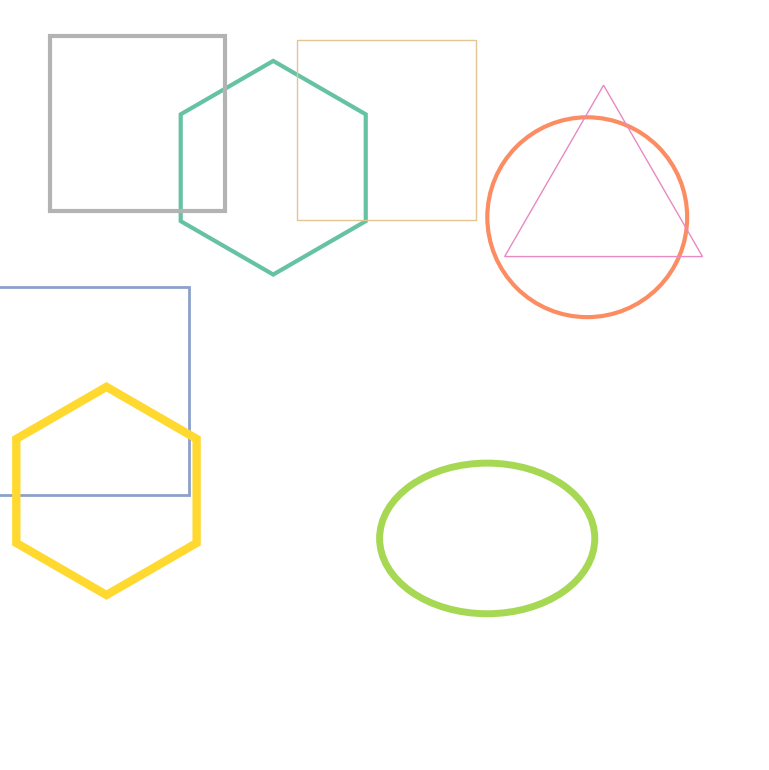[{"shape": "hexagon", "thickness": 1.5, "radius": 0.69, "center": [0.355, 0.782]}, {"shape": "circle", "thickness": 1.5, "radius": 0.65, "center": [0.763, 0.718]}, {"shape": "square", "thickness": 1, "radius": 0.68, "center": [0.11, 0.492]}, {"shape": "triangle", "thickness": 0.5, "radius": 0.74, "center": [0.784, 0.741]}, {"shape": "oval", "thickness": 2.5, "radius": 0.7, "center": [0.633, 0.301]}, {"shape": "hexagon", "thickness": 3, "radius": 0.68, "center": [0.138, 0.362]}, {"shape": "square", "thickness": 0.5, "radius": 0.58, "center": [0.502, 0.831]}, {"shape": "square", "thickness": 1.5, "radius": 0.57, "center": [0.179, 0.84]}]